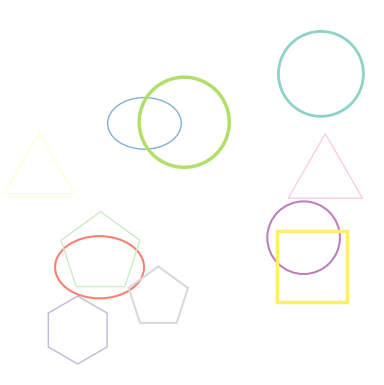[{"shape": "circle", "thickness": 2, "radius": 0.55, "center": [0.834, 0.808]}, {"shape": "triangle", "thickness": 0.5, "radius": 0.53, "center": [0.102, 0.55]}, {"shape": "hexagon", "thickness": 1, "radius": 0.44, "center": [0.202, 0.143]}, {"shape": "oval", "thickness": 1.5, "radius": 0.58, "center": [0.259, 0.306]}, {"shape": "oval", "thickness": 1, "radius": 0.48, "center": [0.375, 0.68]}, {"shape": "circle", "thickness": 2.5, "radius": 0.58, "center": [0.479, 0.682]}, {"shape": "triangle", "thickness": 1, "radius": 0.56, "center": [0.845, 0.541]}, {"shape": "pentagon", "thickness": 1.5, "radius": 0.41, "center": [0.411, 0.227]}, {"shape": "circle", "thickness": 1.5, "radius": 0.47, "center": [0.789, 0.383]}, {"shape": "pentagon", "thickness": 1, "radius": 0.54, "center": [0.261, 0.343]}, {"shape": "square", "thickness": 2.5, "radius": 0.46, "center": [0.81, 0.307]}]